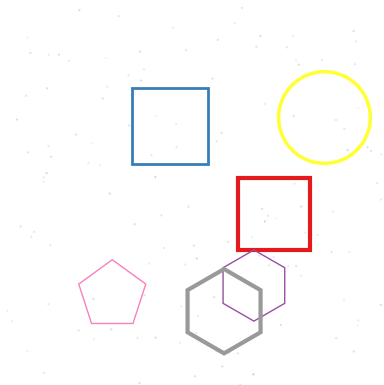[{"shape": "square", "thickness": 3, "radius": 0.47, "center": [0.713, 0.445]}, {"shape": "square", "thickness": 2, "radius": 0.49, "center": [0.441, 0.673]}, {"shape": "hexagon", "thickness": 1, "radius": 0.46, "center": [0.659, 0.258]}, {"shape": "circle", "thickness": 2.5, "radius": 0.6, "center": [0.843, 0.695]}, {"shape": "pentagon", "thickness": 1, "radius": 0.46, "center": [0.292, 0.234]}, {"shape": "hexagon", "thickness": 3, "radius": 0.55, "center": [0.582, 0.192]}]